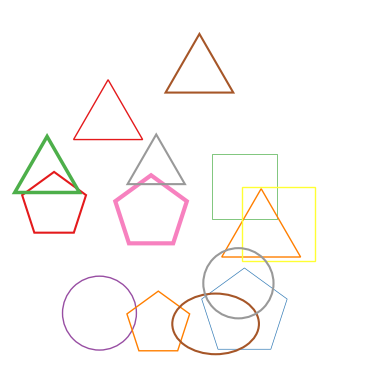[{"shape": "pentagon", "thickness": 1.5, "radius": 0.44, "center": [0.14, 0.466]}, {"shape": "triangle", "thickness": 1, "radius": 0.52, "center": [0.281, 0.689]}, {"shape": "pentagon", "thickness": 0.5, "radius": 0.58, "center": [0.635, 0.187]}, {"shape": "square", "thickness": 0.5, "radius": 0.42, "center": [0.634, 0.516]}, {"shape": "triangle", "thickness": 2.5, "radius": 0.49, "center": [0.122, 0.549]}, {"shape": "circle", "thickness": 1, "radius": 0.48, "center": [0.258, 0.187]}, {"shape": "triangle", "thickness": 1, "radius": 0.59, "center": [0.678, 0.392]}, {"shape": "pentagon", "thickness": 1, "radius": 0.43, "center": [0.411, 0.158]}, {"shape": "square", "thickness": 1, "radius": 0.47, "center": [0.722, 0.418]}, {"shape": "triangle", "thickness": 1.5, "radius": 0.51, "center": [0.518, 0.81]}, {"shape": "oval", "thickness": 1.5, "radius": 0.56, "center": [0.56, 0.159]}, {"shape": "pentagon", "thickness": 3, "radius": 0.49, "center": [0.392, 0.447]}, {"shape": "triangle", "thickness": 1.5, "radius": 0.43, "center": [0.406, 0.565]}, {"shape": "circle", "thickness": 1.5, "radius": 0.46, "center": [0.619, 0.264]}]